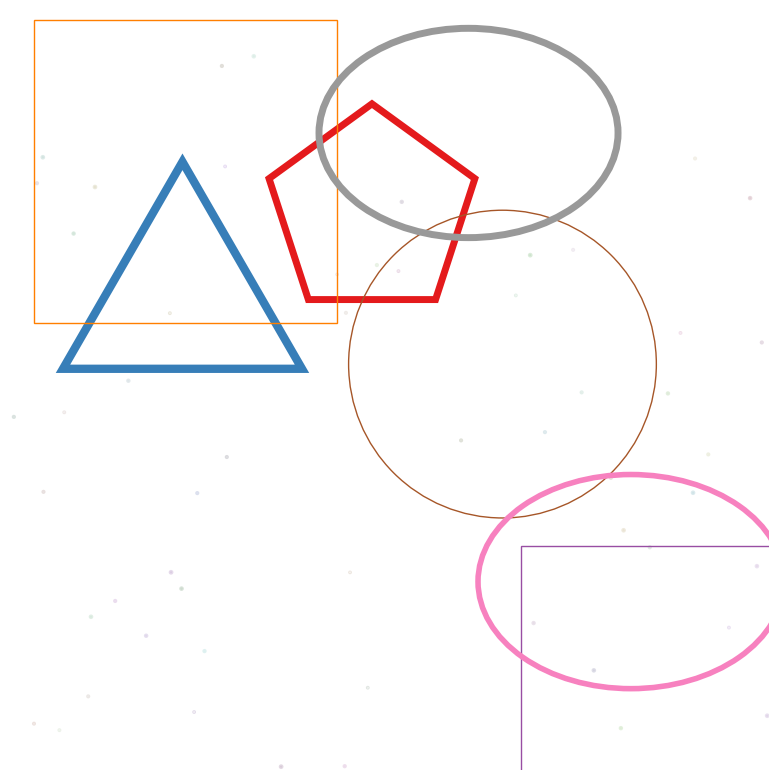[{"shape": "pentagon", "thickness": 2.5, "radius": 0.7, "center": [0.483, 0.725]}, {"shape": "triangle", "thickness": 3, "radius": 0.9, "center": [0.237, 0.611]}, {"shape": "square", "thickness": 0.5, "radius": 0.82, "center": [0.841, 0.127]}, {"shape": "square", "thickness": 0.5, "radius": 0.98, "center": [0.241, 0.777]}, {"shape": "circle", "thickness": 0.5, "radius": 1.0, "center": [0.653, 0.527]}, {"shape": "oval", "thickness": 2, "radius": 0.99, "center": [0.819, 0.245]}, {"shape": "oval", "thickness": 2.5, "radius": 0.97, "center": [0.608, 0.827]}]